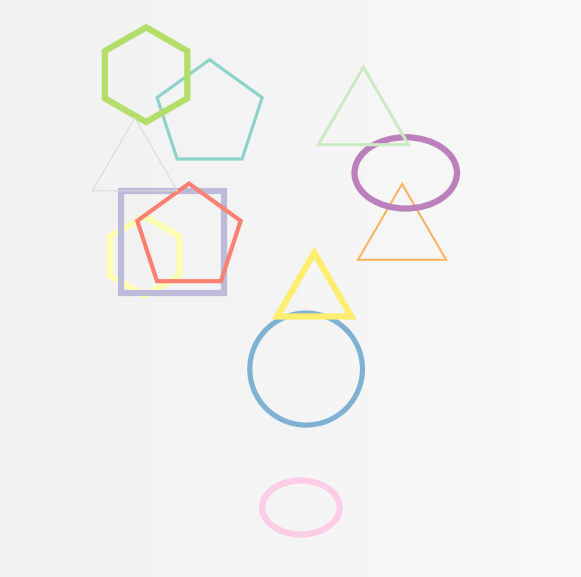[{"shape": "pentagon", "thickness": 1.5, "radius": 0.48, "center": [0.361, 0.801]}, {"shape": "hexagon", "thickness": 3, "radius": 0.34, "center": [0.249, 0.556]}, {"shape": "square", "thickness": 3, "radius": 0.44, "center": [0.297, 0.58]}, {"shape": "pentagon", "thickness": 2, "radius": 0.47, "center": [0.325, 0.588]}, {"shape": "circle", "thickness": 2.5, "radius": 0.48, "center": [0.527, 0.36]}, {"shape": "triangle", "thickness": 1, "radius": 0.44, "center": [0.692, 0.593]}, {"shape": "hexagon", "thickness": 3, "radius": 0.41, "center": [0.251, 0.87]}, {"shape": "oval", "thickness": 3, "radius": 0.33, "center": [0.518, 0.12]}, {"shape": "triangle", "thickness": 0.5, "radius": 0.42, "center": [0.232, 0.711]}, {"shape": "oval", "thickness": 3, "radius": 0.44, "center": [0.698, 0.7]}, {"shape": "triangle", "thickness": 1.5, "radius": 0.45, "center": [0.625, 0.793]}, {"shape": "triangle", "thickness": 3, "radius": 0.37, "center": [0.541, 0.488]}]